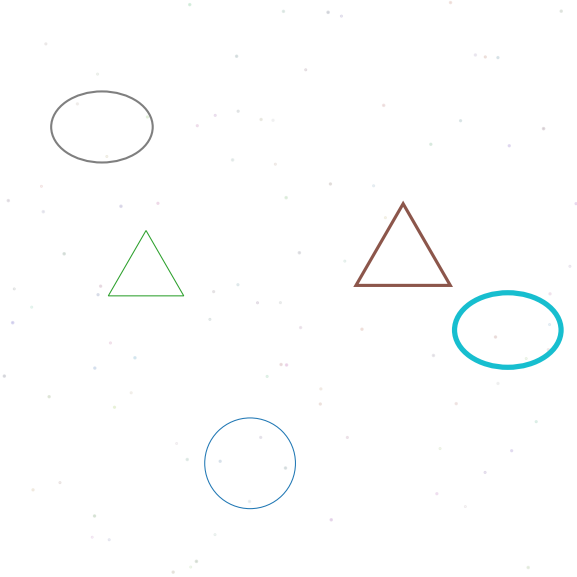[{"shape": "circle", "thickness": 0.5, "radius": 0.39, "center": [0.433, 0.197]}, {"shape": "triangle", "thickness": 0.5, "radius": 0.38, "center": [0.253, 0.525]}, {"shape": "triangle", "thickness": 1.5, "radius": 0.47, "center": [0.698, 0.552]}, {"shape": "oval", "thickness": 1, "radius": 0.44, "center": [0.177, 0.779]}, {"shape": "oval", "thickness": 2.5, "radius": 0.46, "center": [0.879, 0.428]}]